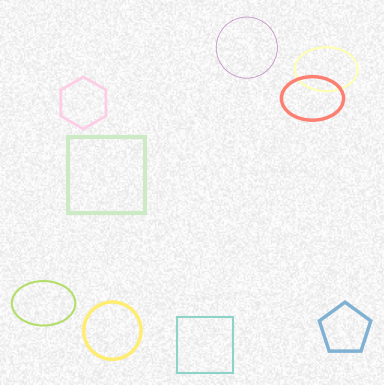[{"shape": "square", "thickness": 1.5, "radius": 0.36, "center": [0.533, 0.104]}, {"shape": "oval", "thickness": 1.5, "radius": 0.41, "center": [0.847, 0.82]}, {"shape": "oval", "thickness": 2.5, "radius": 0.4, "center": [0.812, 0.744]}, {"shape": "pentagon", "thickness": 2.5, "radius": 0.35, "center": [0.896, 0.145]}, {"shape": "oval", "thickness": 1.5, "radius": 0.41, "center": [0.113, 0.212]}, {"shape": "hexagon", "thickness": 2, "radius": 0.34, "center": [0.217, 0.733]}, {"shape": "circle", "thickness": 0.5, "radius": 0.4, "center": [0.641, 0.876]}, {"shape": "square", "thickness": 3, "radius": 0.5, "center": [0.277, 0.545]}, {"shape": "circle", "thickness": 2.5, "radius": 0.37, "center": [0.292, 0.141]}]